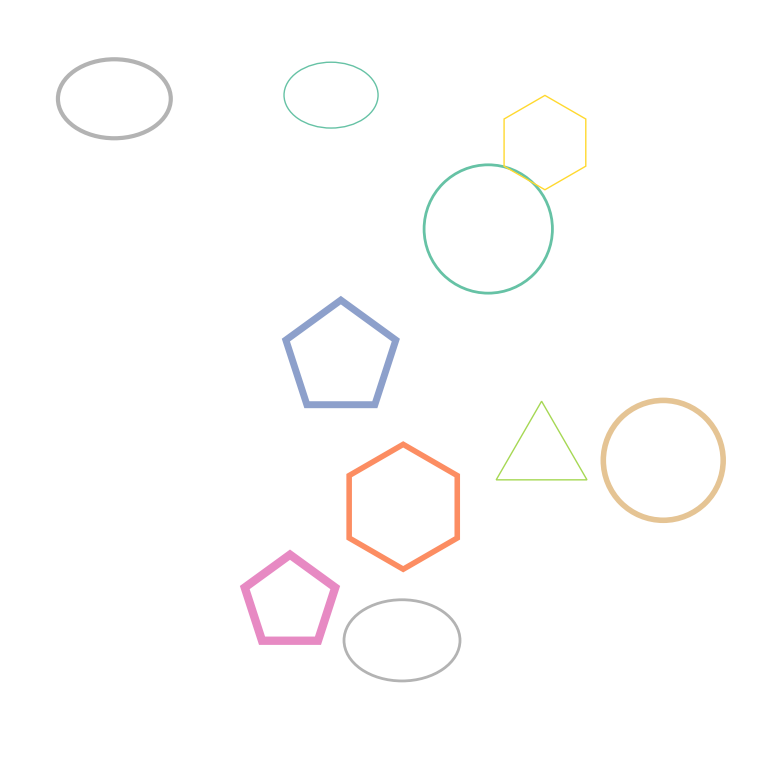[{"shape": "circle", "thickness": 1, "radius": 0.42, "center": [0.634, 0.703]}, {"shape": "oval", "thickness": 0.5, "radius": 0.31, "center": [0.43, 0.876]}, {"shape": "hexagon", "thickness": 2, "radius": 0.41, "center": [0.524, 0.342]}, {"shape": "pentagon", "thickness": 2.5, "radius": 0.38, "center": [0.443, 0.535]}, {"shape": "pentagon", "thickness": 3, "radius": 0.31, "center": [0.377, 0.218]}, {"shape": "triangle", "thickness": 0.5, "radius": 0.34, "center": [0.703, 0.411]}, {"shape": "hexagon", "thickness": 0.5, "radius": 0.31, "center": [0.708, 0.815]}, {"shape": "circle", "thickness": 2, "radius": 0.39, "center": [0.861, 0.402]}, {"shape": "oval", "thickness": 1, "radius": 0.38, "center": [0.522, 0.168]}, {"shape": "oval", "thickness": 1.5, "radius": 0.37, "center": [0.149, 0.872]}]